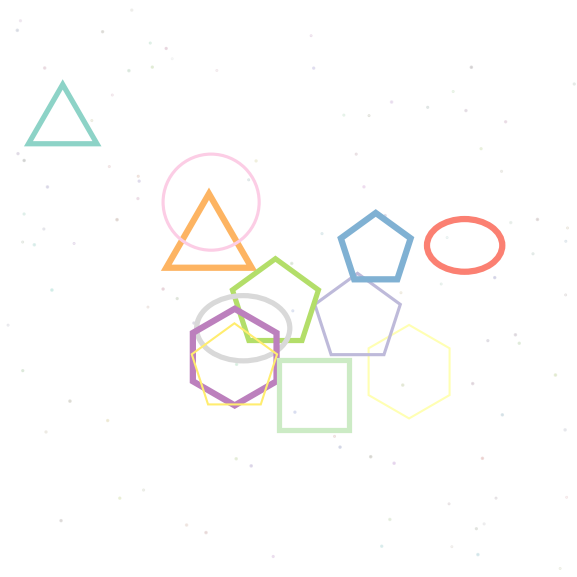[{"shape": "triangle", "thickness": 2.5, "radius": 0.34, "center": [0.109, 0.784]}, {"shape": "hexagon", "thickness": 1, "radius": 0.4, "center": [0.708, 0.356]}, {"shape": "pentagon", "thickness": 1.5, "radius": 0.39, "center": [0.619, 0.448]}, {"shape": "oval", "thickness": 3, "radius": 0.33, "center": [0.805, 0.574]}, {"shape": "pentagon", "thickness": 3, "radius": 0.32, "center": [0.651, 0.567]}, {"shape": "triangle", "thickness": 3, "radius": 0.43, "center": [0.362, 0.578]}, {"shape": "pentagon", "thickness": 2.5, "radius": 0.39, "center": [0.477, 0.473]}, {"shape": "circle", "thickness": 1.5, "radius": 0.42, "center": [0.366, 0.649]}, {"shape": "oval", "thickness": 2.5, "radius": 0.4, "center": [0.421, 0.431]}, {"shape": "hexagon", "thickness": 3, "radius": 0.42, "center": [0.406, 0.381]}, {"shape": "square", "thickness": 2.5, "radius": 0.3, "center": [0.543, 0.316]}, {"shape": "pentagon", "thickness": 1, "radius": 0.39, "center": [0.406, 0.362]}]